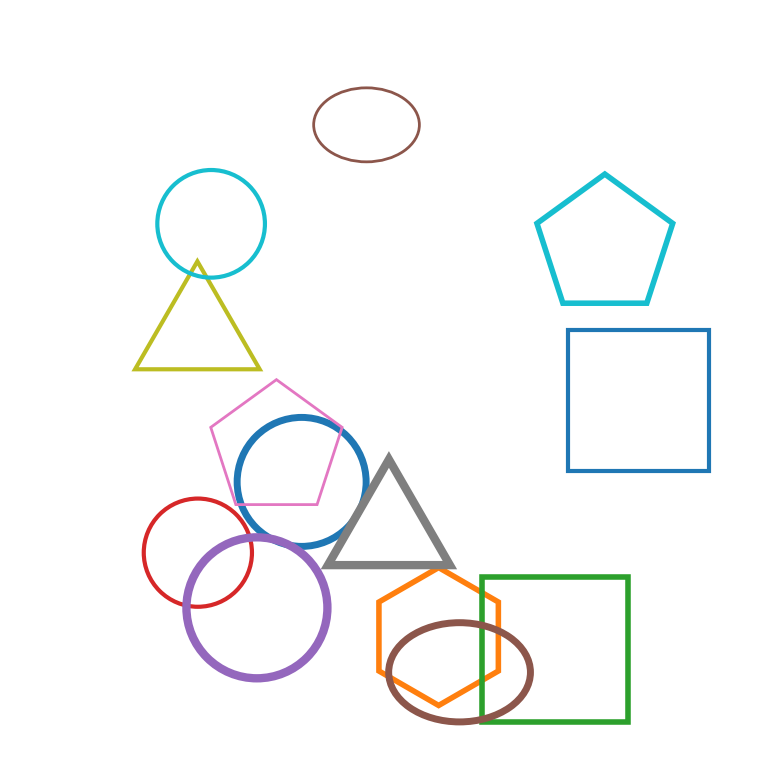[{"shape": "square", "thickness": 1.5, "radius": 0.46, "center": [0.829, 0.48]}, {"shape": "circle", "thickness": 2.5, "radius": 0.42, "center": [0.392, 0.374]}, {"shape": "hexagon", "thickness": 2, "radius": 0.45, "center": [0.57, 0.173]}, {"shape": "square", "thickness": 2, "radius": 0.47, "center": [0.721, 0.157]}, {"shape": "circle", "thickness": 1.5, "radius": 0.35, "center": [0.257, 0.282]}, {"shape": "circle", "thickness": 3, "radius": 0.46, "center": [0.334, 0.211]}, {"shape": "oval", "thickness": 1, "radius": 0.34, "center": [0.476, 0.838]}, {"shape": "oval", "thickness": 2.5, "radius": 0.46, "center": [0.597, 0.127]}, {"shape": "pentagon", "thickness": 1, "radius": 0.45, "center": [0.359, 0.417]}, {"shape": "triangle", "thickness": 3, "radius": 0.46, "center": [0.505, 0.312]}, {"shape": "triangle", "thickness": 1.5, "radius": 0.47, "center": [0.256, 0.567]}, {"shape": "circle", "thickness": 1.5, "radius": 0.35, "center": [0.274, 0.709]}, {"shape": "pentagon", "thickness": 2, "radius": 0.46, "center": [0.785, 0.681]}]